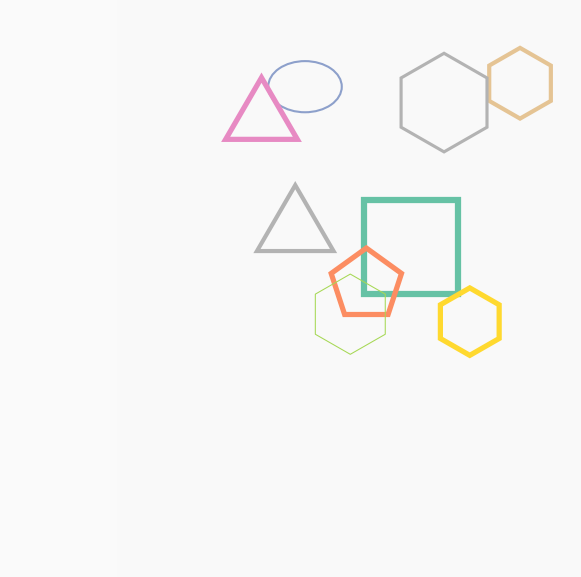[{"shape": "square", "thickness": 3, "radius": 0.41, "center": [0.707, 0.571]}, {"shape": "pentagon", "thickness": 2.5, "radius": 0.32, "center": [0.63, 0.506]}, {"shape": "oval", "thickness": 1, "radius": 0.32, "center": [0.525, 0.849]}, {"shape": "triangle", "thickness": 2.5, "radius": 0.36, "center": [0.45, 0.793]}, {"shape": "hexagon", "thickness": 0.5, "radius": 0.35, "center": [0.603, 0.455]}, {"shape": "hexagon", "thickness": 2.5, "radius": 0.29, "center": [0.808, 0.442]}, {"shape": "hexagon", "thickness": 2, "radius": 0.31, "center": [0.895, 0.855]}, {"shape": "hexagon", "thickness": 1.5, "radius": 0.43, "center": [0.764, 0.821]}, {"shape": "triangle", "thickness": 2, "radius": 0.38, "center": [0.508, 0.602]}]